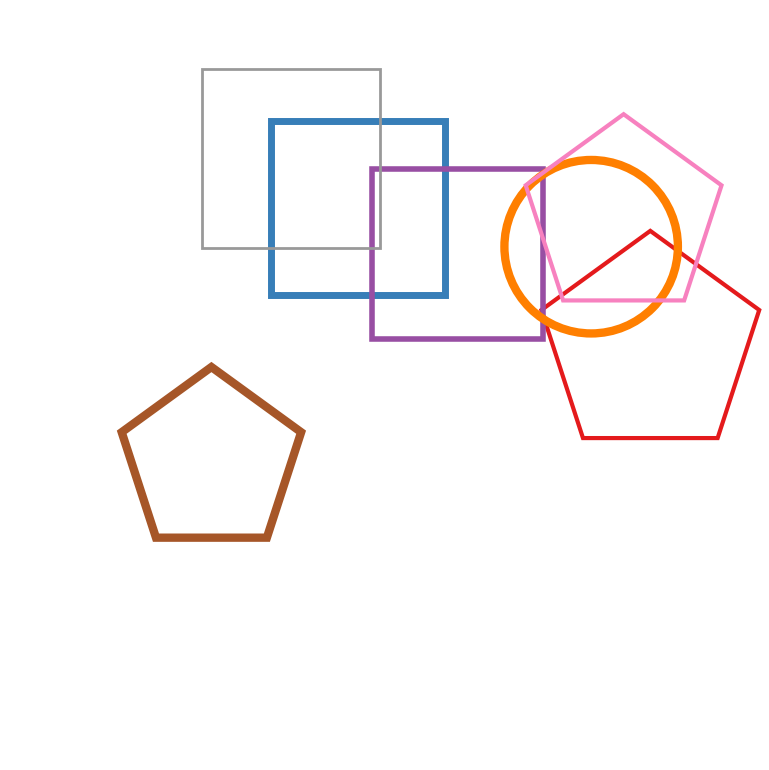[{"shape": "pentagon", "thickness": 1.5, "radius": 0.74, "center": [0.845, 0.551]}, {"shape": "square", "thickness": 2.5, "radius": 0.57, "center": [0.465, 0.73]}, {"shape": "square", "thickness": 2, "radius": 0.55, "center": [0.594, 0.67]}, {"shape": "circle", "thickness": 3, "radius": 0.56, "center": [0.768, 0.68]}, {"shape": "pentagon", "thickness": 3, "radius": 0.61, "center": [0.275, 0.401]}, {"shape": "pentagon", "thickness": 1.5, "radius": 0.67, "center": [0.81, 0.718]}, {"shape": "square", "thickness": 1, "radius": 0.58, "center": [0.378, 0.794]}]